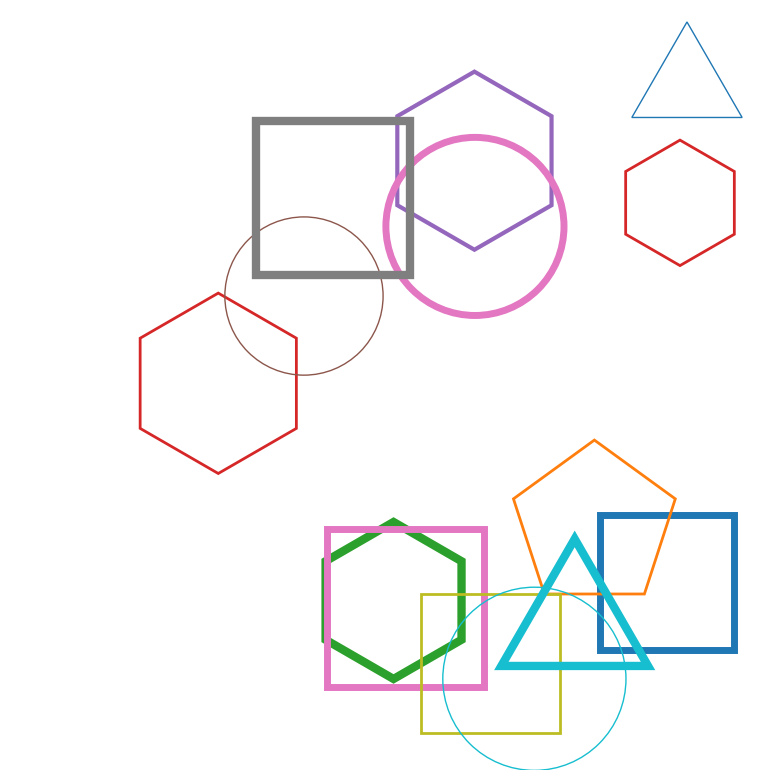[{"shape": "triangle", "thickness": 0.5, "radius": 0.41, "center": [0.892, 0.889]}, {"shape": "square", "thickness": 2.5, "radius": 0.44, "center": [0.866, 0.243]}, {"shape": "pentagon", "thickness": 1, "radius": 0.55, "center": [0.772, 0.318]}, {"shape": "hexagon", "thickness": 3, "radius": 0.51, "center": [0.511, 0.22]}, {"shape": "hexagon", "thickness": 1, "radius": 0.59, "center": [0.283, 0.502]}, {"shape": "hexagon", "thickness": 1, "radius": 0.41, "center": [0.883, 0.737]}, {"shape": "hexagon", "thickness": 1.5, "radius": 0.58, "center": [0.616, 0.791]}, {"shape": "circle", "thickness": 0.5, "radius": 0.51, "center": [0.395, 0.616]}, {"shape": "square", "thickness": 2.5, "radius": 0.51, "center": [0.527, 0.21]}, {"shape": "circle", "thickness": 2.5, "radius": 0.58, "center": [0.617, 0.706]}, {"shape": "square", "thickness": 3, "radius": 0.5, "center": [0.432, 0.743]}, {"shape": "square", "thickness": 1, "radius": 0.45, "center": [0.637, 0.138]}, {"shape": "circle", "thickness": 0.5, "radius": 0.59, "center": [0.694, 0.118]}, {"shape": "triangle", "thickness": 3, "radius": 0.55, "center": [0.746, 0.19]}]